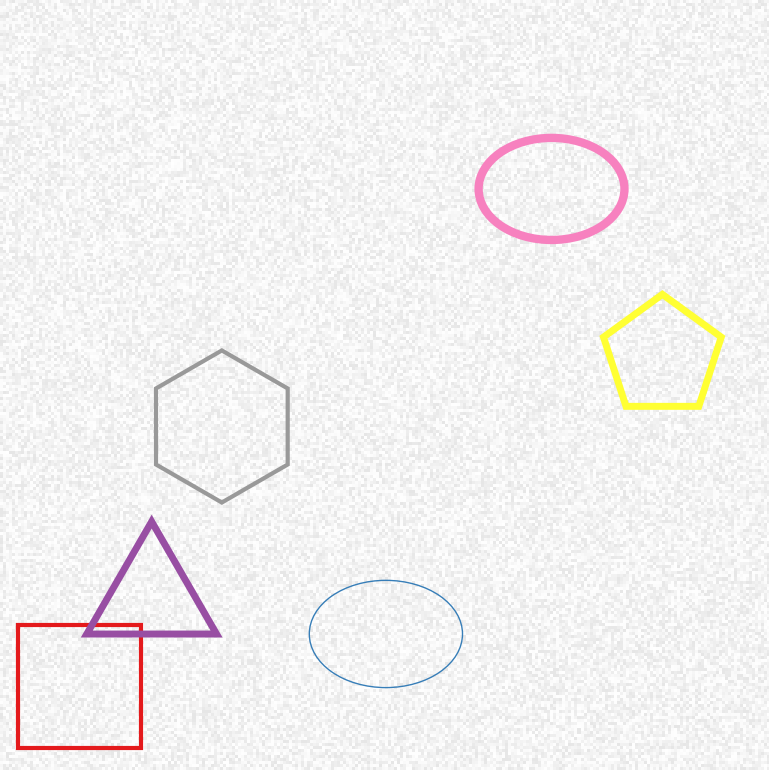[{"shape": "square", "thickness": 1.5, "radius": 0.4, "center": [0.103, 0.108]}, {"shape": "oval", "thickness": 0.5, "radius": 0.5, "center": [0.501, 0.177]}, {"shape": "triangle", "thickness": 2.5, "radius": 0.49, "center": [0.197, 0.225]}, {"shape": "pentagon", "thickness": 2.5, "radius": 0.4, "center": [0.86, 0.537]}, {"shape": "oval", "thickness": 3, "radius": 0.47, "center": [0.716, 0.755]}, {"shape": "hexagon", "thickness": 1.5, "radius": 0.49, "center": [0.288, 0.446]}]